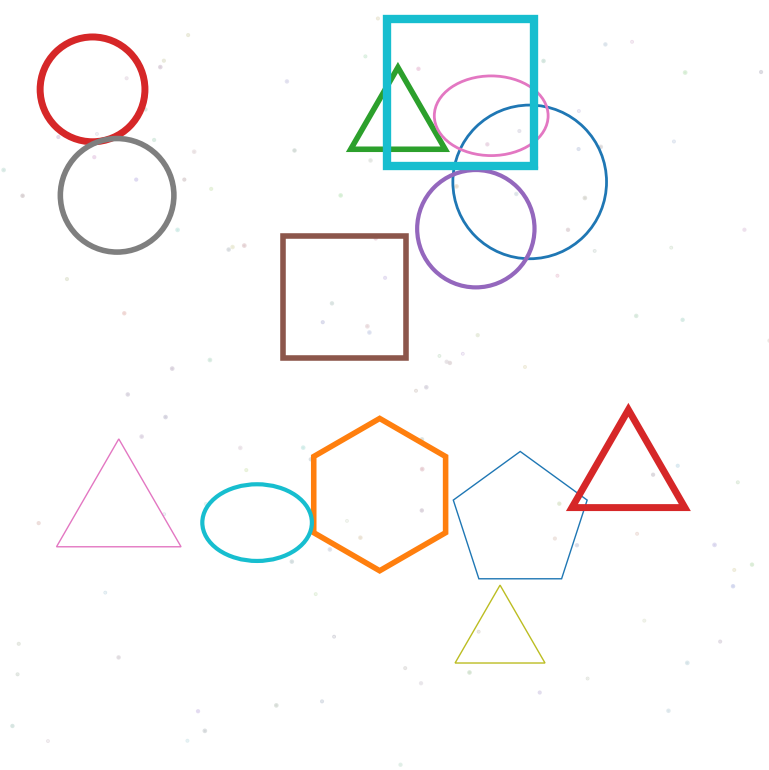[{"shape": "pentagon", "thickness": 0.5, "radius": 0.46, "center": [0.676, 0.322]}, {"shape": "circle", "thickness": 1, "radius": 0.5, "center": [0.688, 0.764]}, {"shape": "hexagon", "thickness": 2, "radius": 0.49, "center": [0.493, 0.358]}, {"shape": "triangle", "thickness": 2, "radius": 0.35, "center": [0.517, 0.842]}, {"shape": "triangle", "thickness": 2.5, "radius": 0.42, "center": [0.816, 0.383]}, {"shape": "circle", "thickness": 2.5, "radius": 0.34, "center": [0.12, 0.884]}, {"shape": "circle", "thickness": 1.5, "radius": 0.38, "center": [0.618, 0.703]}, {"shape": "square", "thickness": 2, "radius": 0.4, "center": [0.447, 0.615]}, {"shape": "triangle", "thickness": 0.5, "radius": 0.47, "center": [0.154, 0.337]}, {"shape": "oval", "thickness": 1, "radius": 0.37, "center": [0.638, 0.85]}, {"shape": "circle", "thickness": 2, "radius": 0.37, "center": [0.152, 0.746]}, {"shape": "triangle", "thickness": 0.5, "radius": 0.34, "center": [0.649, 0.173]}, {"shape": "oval", "thickness": 1.5, "radius": 0.36, "center": [0.334, 0.321]}, {"shape": "square", "thickness": 3, "radius": 0.48, "center": [0.598, 0.88]}]